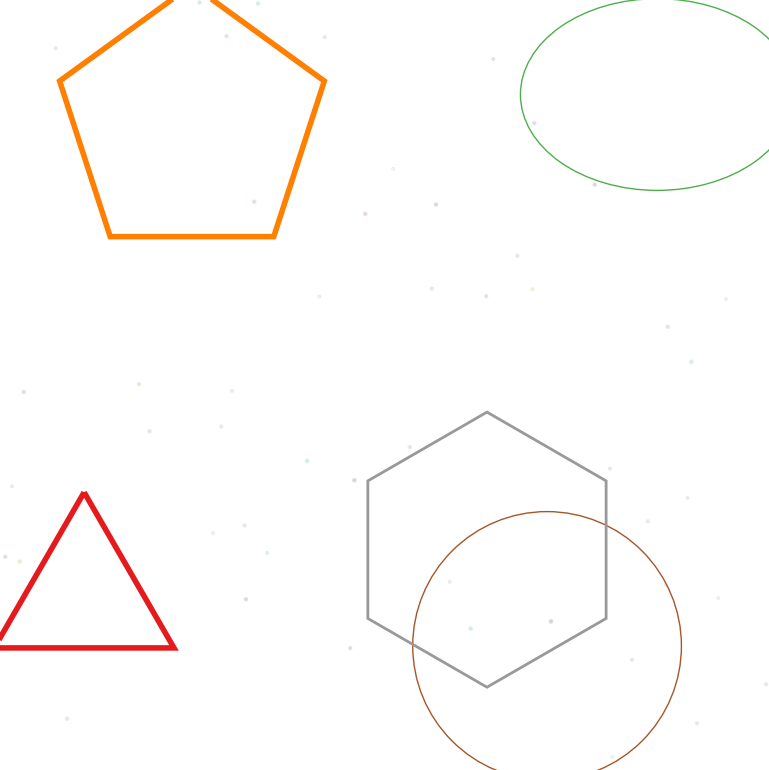[{"shape": "triangle", "thickness": 2, "radius": 0.67, "center": [0.109, 0.226]}, {"shape": "oval", "thickness": 0.5, "radius": 0.89, "center": [0.854, 0.877]}, {"shape": "pentagon", "thickness": 2, "radius": 0.9, "center": [0.249, 0.839]}, {"shape": "circle", "thickness": 0.5, "radius": 0.87, "center": [0.71, 0.161]}, {"shape": "hexagon", "thickness": 1, "radius": 0.89, "center": [0.632, 0.286]}]